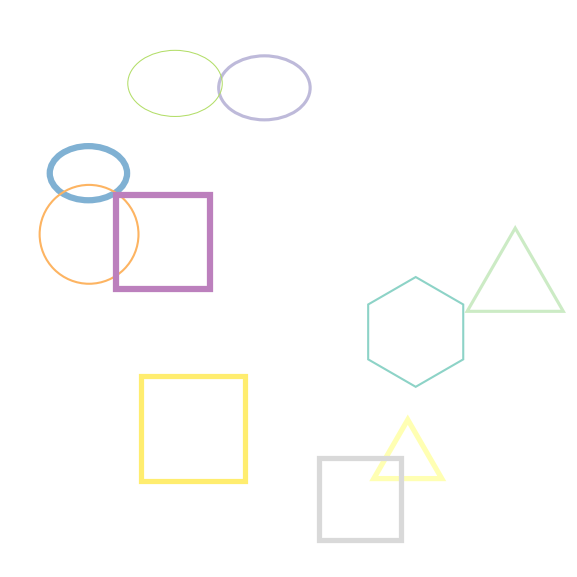[{"shape": "hexagon", "thickness": 1, "radius": 0.48, "center": [0.72, 0.424]}, {"shape": "triangle", "thickness": 2.5, "radius": 0.34, "center": [0.706, 0.204]}, {"shape": "oval", "thickness": 1.5, "radius": 0.4, "center": [0.458, 0.847]}, {"shape": "oval", "thickness": 3, "radius": 0.33, "center": [0.153, 0.699]}, {"shape": "circle", "thickness": 1, "radius": 0.43, "center": [0.154, 0.593]}, {"shape": "oval", "thickness": 0.5, "radius": 0.41, "center": [0.303, 0.855]}, {"shape": "square", "thickness": 2.5, "radius": 0.36, "center": [0.623, 0.135]}, {"shape": "square", "thickness": 3, "radius": 0.41, "center": [0.283, 0.581]}, {"shape": "triangle", "thickness": 1.5, "radius": 0.48, "center": [0.892, 0.508]}, {"shape": "square", "thickness": 2.5, "radius": 0.45, "center": [0.334, 0.257]}]